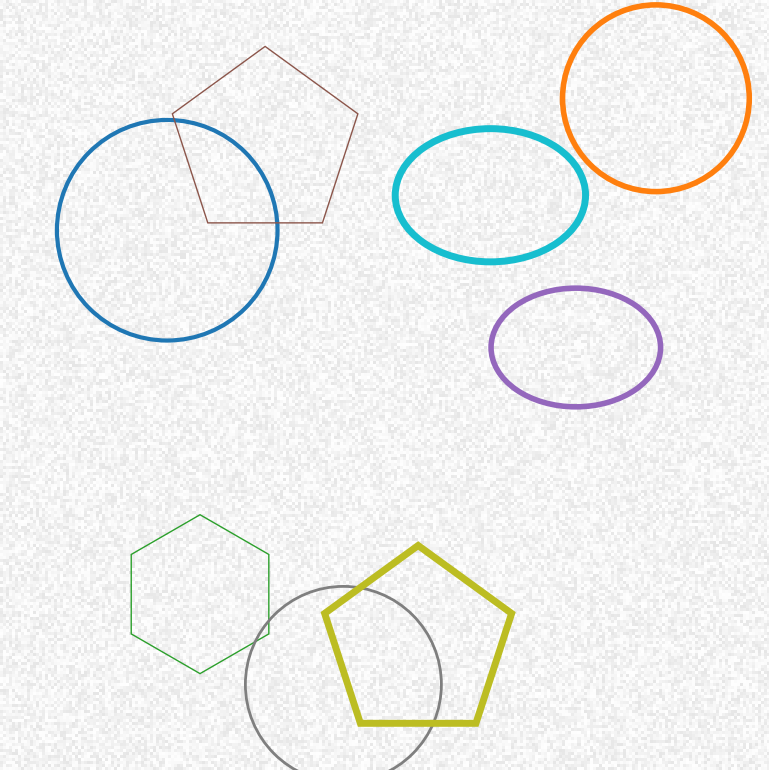[{"shape": "circle", "thickness": 1.5, "radius": 0.72, "center": [0.217, 0.701]}, {"shape": "circle", "thickness": 2, "radius": 0.61, "center": [0.852, 0.872]}, {"shape": "hexagon", "thickness": 0.5, "radius": 0.52, "center": [0.26, 0.228]}, {"shape": "oval", "thickness": 2, "radius": 0.55, "center": [0.748, 0.549]}, {"shape": "pentagon", "thickness": 0.5, "radius": 0.63, "center": [0.344, 0.813]}, {"shape": "circle", "thickness": 1, "radius": 0.64, "center": [0.446, 0.111]}, {"shape": "pentagon", "thickness": 2.5, "radius": 0.64, "center": [0.543, 0.164]}, {"shape": "oval", "thickness": 2.5, "radius": 0.62, "center": [0.637, 0.746]}]